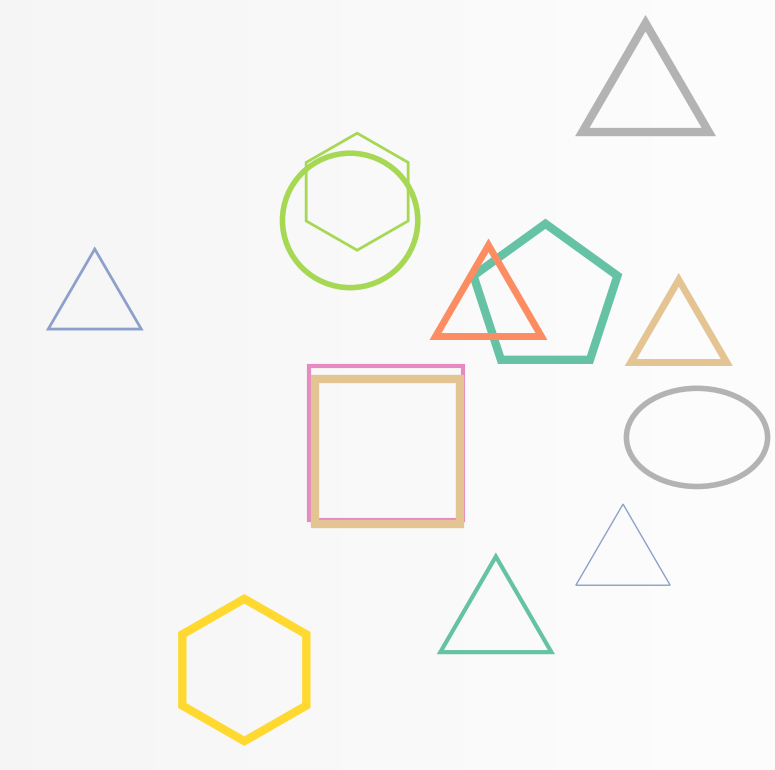[{"shape": "pentagon", "thickness": 3, "radius": 0.49, "center": [0.704, 0.612]}, {"shape": "triangle", "thickness": 1.5, "radius": 0.41, "center": [0.64, 0.194]}, {"shape": "triangle", "thickness": 2.5, "radius": 0.39, "center": [0.63, 0.602]}, {"shape": "triangle", "thickness": 0.5, "radius": 0.35, "center": [0.804, 0.275]}, {"shape": "triangle", "thickness": 1, "radius": 0.35, "center": [0.122, 0.607]}, {"shape": "square", "thickness": 1.5, "radius": 0.5, "center": [0.498, 0.425]}, {"shape": "circle", "thickness": 2, "radius": 0.44, "center": [0.452, 0.714]}, {"shape": "hexagon", "thickness": 1, "radius": 0.38, "center": [0.461, 0.751]}, {"shape": "hexagon", "thickness": 3, "radius": 0.46, "center": [0.315, 0.13]}, {"shape": "square", "thickness": 3, "radius": 0.47, "center": [0.5, 0.413]}, {"shape": "triangle", "thickness": 2.5, "radius": 0.36, "center": [0.876, 0.565]}, {"shape": "oval", "thickness": 2, "radius": 0.46, "center": [0.899, 0.432]}, {"shape": "triangle", "thickness": 3, "radius": 0.47, "center": [0.833, 0.876]}]